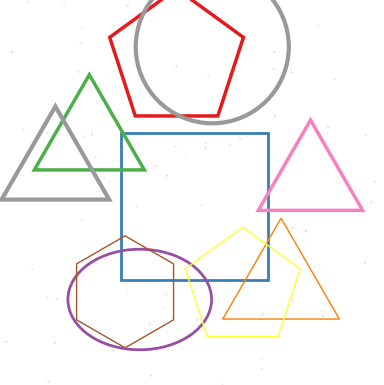[{"shape": "pentagon", "thickness": 2.5, "radius": 0.91, "center": [0.459, 0.847]}, {"shape": "square", "thickness": 2, "radius": 0.96, "center": [0.505, 0.463]}, {"shape": "triangle", "thickness": 2.5, "radius": 0.82, "center": [0.232, 0.641]}, {"shape": "oval", "thickness": 2, "radius": 0.93, "center": [0.363, 0.222]}, {"shape": "triangle", "thickness": 1, "radius": 0.87, "center": [0.73, 0.259]}, {"shape": "pentagon", "thickness": 1, "radius": 0.78, "center": [0.63, 0.253]}, {"shape": "hexagon", "thickness": 1, "radius": 0.73, "center": [0.325, 0.242]}, {"shape": "triangle", "thickness": 2.5, "radius": 0.78, "center": [0.806, 0.532]}, {"shape": "triangle", "thickness": 3, "radius": 0.81, "center": [0.144, 0.562]}, {"shape": "circle", "thickness": 3, "radius": 0.99, "center": [0.551, 0.879]}]